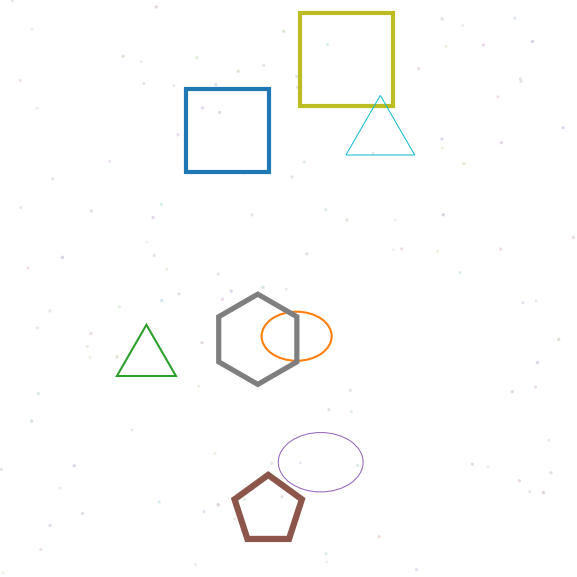[{"shape": "square", "thickness": 2, "radius": 0.36, "center": [0.394, 0.773]}, {"shape": "oval", "thickness": 1, "radius": 0.3, "center": [0.514, 0.417]}, {"shape": "triangle", "thickness": 1, "radius": 0.3, "center": [0.254, 0.378]}, {"shape": "oval", "thickness": 0.5, "radius": 0.37, "center": [0.555, 0.199]}, {"shape": "pentagon", "thickness": 3, "radius": 0.31, "center": [0.464, 0.115]}, {"shape": "hexagon", "thickness": 2.5, "radius": 0.39, "center": [0.446, 0.412]}, {"shape": "square", "thickness": 2, "radius": 0.4, "center": [0.6, 0.896]}, {"shape": "triangle", "thickness": 0.5, "radius": 0.34, "center": [0.659, 0.765]}]